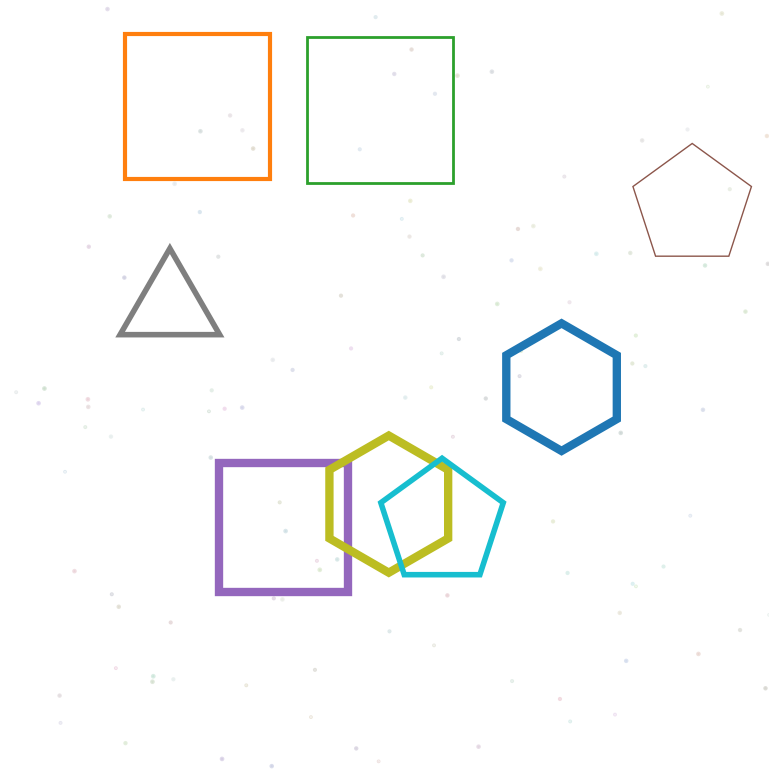[{"shape": "hexagon", "thickness": 3, "radius": 0.41, "center": [0.729, 0.497]}, {"shape": "square", "thickness": 1.5, "radius": 0.47, "center": [0.256, 0.862]}, {"shape": "square", "thickness": 1, "radius": 0.47, "center": [0.493, 0.857]}, {"shape": "square", "thickness": 3, "radius": 0.42, "center": [0.368, 0.315]}, {"shape": "pentagon", "thickness": 0.5, "radius": 0.4, "center": [0.899, 0.733]}, {"shape": "triangle", "thickness": 2, "radius": 0.37, "center": [0.221, 0.603]}, {"shape": "hexagon", "thickness": 3, "radius": 0.45, "center": [0.505, 0.345]}, {"shape": "pentagon", "thickness": 2, "radius": 0.42, "center": [0.574, 0.321]}]